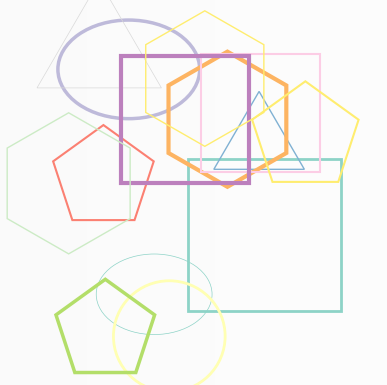[{"shape": "square", "thickness": 2, "radius": 0.99, "center": [0.683, 0.39]}, {"shape": "oval", "thickness": 0.5, "radius": 0.75, "center": [0.398, 0.236]}, {"shape": "circle", "thickness": 2, "radius": 0.72, "center": [0.437, 0.127]}, {"shape": "oval", "thickness": 2.5, "radius": 0.91, "center": [0.332, 0.82]}, {"shape": "pentagon", "thickness": 1.5, "radius": 0.68, "center": [0.267, 0.539]}, {"shape": "triangle", "thickness": 1, "radius": 0.67, "center": [0.669, 0.628]}, {"shape": "hexagon", "thickness": 3, "radius": 0.88, "center": [0.587, 0.69]}, {"shape": "pentagon", "thickness": 2.5, "radius": 0.67, "center": [0.272, 0.141]}, {"shape": "square", "thickness": 1.5, "radius": 0.77, "center": [0.672, 0.707]}, {"shape": "triangle", "thickness": 0.5, "radius": 0.93, "center": [0.256, 0.864]}, {"shape": "square", "thickness": 3, "radius": 0.83, "center": [0.477, 0.691]}, {"shape": "hexagon", "thickness": 1, "radius": 0.92, "center": [0.177, 0.524]}, {"shape": "pentagon", "thickness": 1.5, "radius": 0.72, "center": [0.788, 0.644]}, {"shape": "hexagon", "thickness": 1, "radius": 0.88, "center": [0.529, 0.796]}]